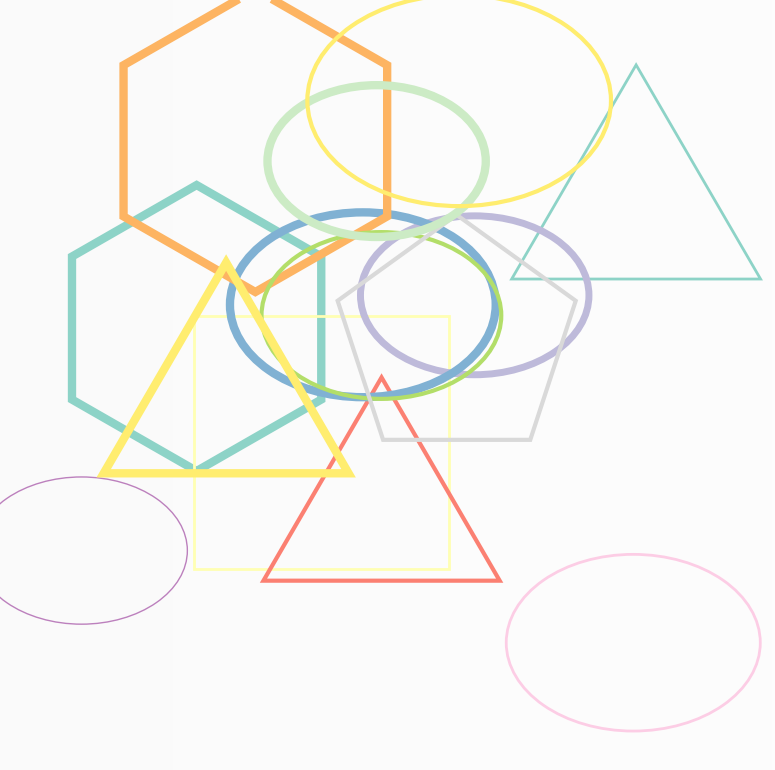[{"shape": "triangle", "thickness": 1, "radius": 0.93, "center": [0.821, 0.73]}, {"shape": "hexagon", "thickness": 3, "radius": 0.93, "center": [0.254, 0.574]}, {"shape": "square", "thickness": 1, "radius": 0.82, "center": [0.415, 0.426]}, {"shape": "oval", "thickness": 2.5, "radius": 0.74, "center": [0.613, 0.617]}, {"shape": "triangle", "thickness": 1.5, "radius": 0.88, "center": [0.492, 0.334]}, {"shape": "oval", "thickness": 3, "radius": 0.86, "center": [0.468, 0.604]}, {"shape": "hexagon", "thickness": 3, "radius": 0.98, "center": [0.329, 0.817]}, {"shape": "oval", "thickness": 1.5, "radius": 0.77, "center": [0.492, 0.59]}, {"shape": "oval", "thickness": 1, "radius": 0.82, "center": [0.817, 0.165]}, {"shape": "pentagon", "thickness": 1.5, "radius": 0.81, "center": [0.589, 0.559]}, {"shape": "oval", "thickness": 0.5, "radius": 0.68, "center": [0.105, 0.285]}, {"shape": "oval", "thickness": 3, "radius": 0.7, "center": [0.486, 0.791]}, {"shape": "oval", "thickness": 1.5, "radius": 0.98, "center": [0.592, 0.869]}, {"shape": "triangle", "thickness": 3, "radius": 0.91, "center": [0.292, 0.477]}]